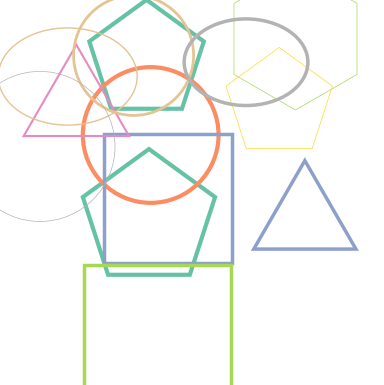[{"shape": "pentagon", "thickness": 3, "radius": 0.78, "center": [0.381, 0.844]}, {"shape": "pentagon", "thickness": 3, "radius": 0.9, "center": [0.387, 0.432]}, {"shape": "circle", "thickness": 3, "radius": 0.88, "center": [0.391, 0.649]}, {"shape": "square", "thickness": 2.5, "radius": 0.83, "center": [0.437, 0.484]}, {"shape": "triangle", "thickness": 2.5, "radius": 0.77, "center": [0.792, 0.43]}, {"shape": "triangle", "thickness": 1.5, "radius": 0.79, "center": [0.198, 0.726]}, {"shape": "square", "thickness": 2.5, "radius": 0.95, "center": [0.409, 0.122]}, {"shape": "hexagon", "thickness": 0.5, "radius": 0.92, "center": [0.767, 0.899]}, {"shape": "pentagon", "thickness": 0.5, "radius": 0.73, "center": [0.725, 0.731]}, {"shape": "circle", "thickness": 2, "radius": 0.78, "center": [0.347, 0.856]}, {"shape": "oval", "thickness": 1, "radius": 0.9, "center": [0.176, 0.801]}, {"shape": "circle", "thickness": 0.5, "radius": 0.97, "center": [0.104, 0.62]}, {"shape": "oval", "thickness": 2.5, "radius": 0.8, "center": [0.639, 0.838]}]